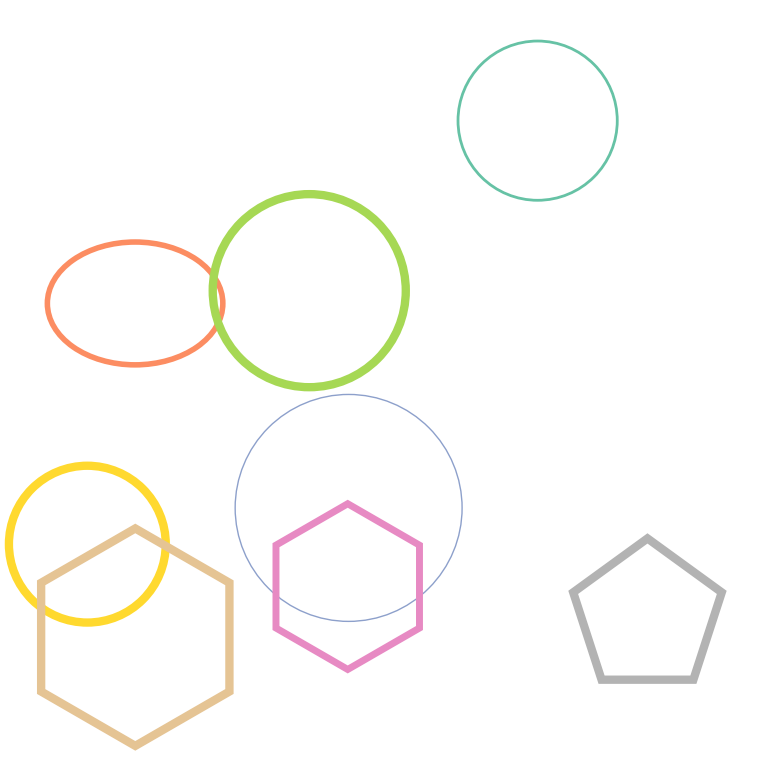[{"shape": "circle", "thickness": 1, "radius": 0.52, "center": [0.698, 0.843]}, {"shape": "oval", "thickness": 2, "radius": 0.57, "center": [0.175, 0.606]}, {"shape": "circle", "thickness": 0.5, "radius": 0.74, "center": [0.453, 0.34]}, {"shape": "hexagon", "thickness": 2.5, "radius": 0.54, "center": [0.452, 0.238]}, {"shape": "circle", "thickness": 3, "radius": 0.63, "center": [0.402, 0.623]}, {"shape": "circle", "thickness": 3, "radius": 0.51, "center": [0.113, 0.293]}, {"shape": "hexagon", "thickness": 3, "radius": 0.71, "center": [0.176, 0.173]}, {"shape": "pentagon", "thickness": 3, "radius": 0.51, "center": [0.841, 0.199]}]